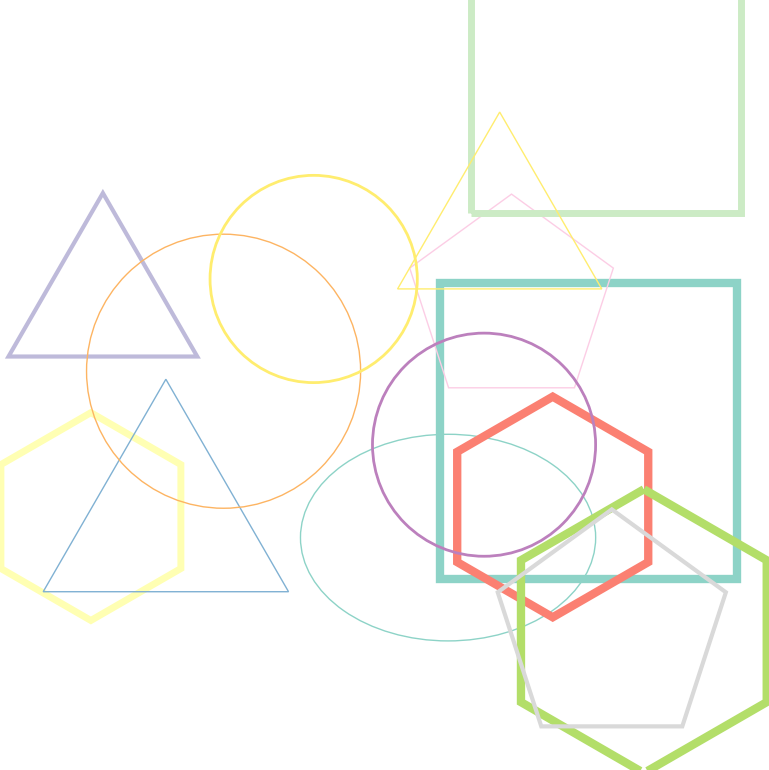[{"shape": "square", "thickness": 3, "radius": 0.96, "center": [0.765, 0.44]}, {"shape": "oval", "thickness": 0.5, "radius": 0.96, "center": [0.582, 0.302]}, {"shape": "hexagon", "thickness": 2.5, "radius": 0.67, "center": [0.118, 0.329]}, {"shape": "triangle", "thickness": 1.5, "radius": 0.71, "center": [0.134, 0.608]}, {"shape": "hexagon", "thickness": 3, "radius": 0.72, "center": [0.718, 0.342]}, {"shape": "triangle", "thickness": 0.5, "radius": 0.92, "center": [0.215, 0.324]}, {"shape": "circle", "thickness": 0.5, "radius": 0.89, "center": [0.29, 0.518]}, {"shape": "hexagon", "thickness": 3, "radius": 0.92, "center": [0.836, 0.18]}, {"shape": "pentagon", "thickness": 0.5, "radius": 0.7, "center": [0.664, 0.609]}, {"shape": "pentagon", "thickness": 1.5, "radius": 0.78, "center": [0.795, 0.183]}, {"shape": "circle", "thickness": 1, "radius": 0.72, "center": [0.629, 0.422]}, {"shape": "square", "thickness": 2.5, "radius": 0.88, "center": [0.787, 0.899]}, {"shape": "circle", "thickness": 1, "radius": 0.67, "center": [0.407, 0.638]}, {"shape": "triangle", "thickness": 0.5, "radius": 0.77, "center": [0.649, 0.701]}]